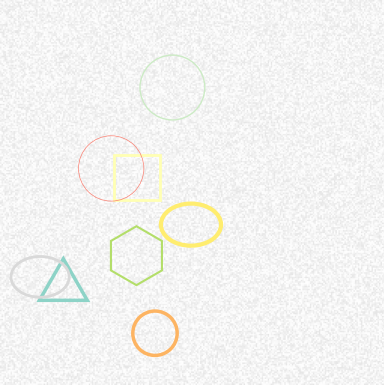[{"shape": "triangle", "thickness": 2.5, "radius": 0.36, "center": [0.165, 0.256]}, {"shape": "square", "thickness": 2, "radius": 0.29, "center": [0.356, 0.539]}, {"shape": "circle", "thickness": 0.5, "radius": 0.42, "center": [0.289, 0.562]}, {"shape": "circle", "thickness": 2.5, "radius": 0.29, "center": [0.403, 0.134]}, {"shape": "hexagon", "thickness": 1.5, "radius": 0.38, "center": [0.354, 0.336]}, {"shape": "oval", "thickness": 2, "radius": 0.38, "center": [0.104, 0.281]}, {"shape": "circle", "thickness": 1, "radius": 0.42, "center": [0.448, 0.773]}, {"shape": "oval", "thickness": 3, "radius": 0.39, "center": [0.496, 0.417]}]